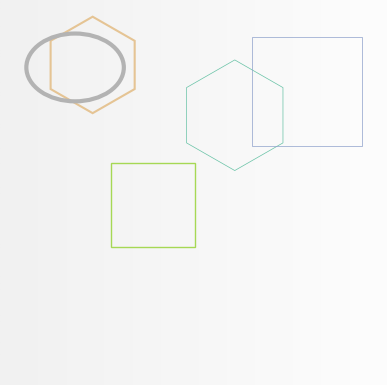[{"shape": "hexagon", "thickness": 0.5, "radius": 0.72, "center": [0.606, 0.701]}, {"shape": "square", "thickness": 0.5, "radius": 0.71, "center": [0.793, 0.762]}, {"shape": "square", "thickness": 1, "radius": 0.54, "center": [0.395, 0.467]}, {"shape": "hexagon", "thickness": 1.5, "radius": 0.63, "center": [0.239, 0.831]}, {"shape": "oval", "thickness": 3, "radius": 0.63, "center": [0.194, 0.825]}]